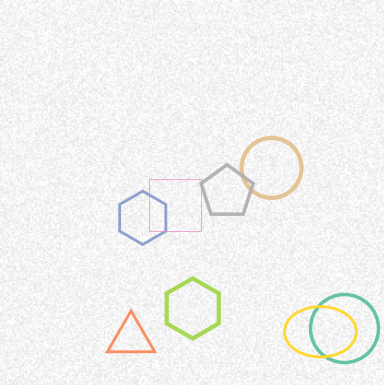[{"shape": "circle", "thickness": 2.5, "radius": 0.44, "center": [0.895, 0.147]}, {"shape": "triangle", "thickness": 2, "radius": 0.35, "center": [0.34, 0.122]}, {"shape": "hexagon", "thickness": 2, "radius": 0.35, "center": [0.371, 0.434]}, {"shape": "square", "thickness": 0.5, "radius": 0.34, "center": [0.455, 0.467]}, {"shape": "hexagon", "thickness": 3, "radius": 0.39, "center": [0.501, 0.199]}, {"shape": "oval", "thickness": 2, "radius": 0.47, "center": [0.832, 0.138]}, {"shape": "circle", "thickness": 3, "radius": 0.39, "center": [0.705, 0.564]}, {"shape": "pentagon", "thickness": 2.5, "radius": 0.36, "center": [0.59, 0.501]}]